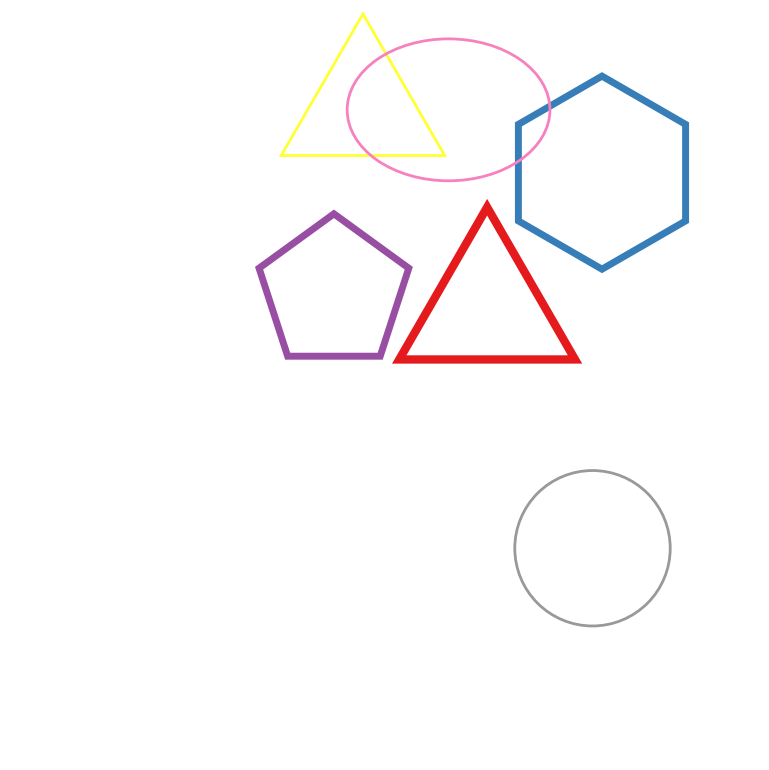[{"shape": "triangle", "thickness": 3, "radius": 0.66, "center": [0.633, 0.599]}, {"shape": "hexagon", "thickness": 2.5, "radius": 0.63, "center": [0.782, 0.776]}, {"shape": "pentagon", "thickness": 2.5, "radius": 0.51, "center": [0.434, 0.62]}, {"shape": "triangle", "thickness": 1, "radius": 0.61, "center": [0.471, 0.859]}, {"shape": "oval", "thickness": 1, "radius": 0.66, "center": [0.583, 0.857]}, {"shape": "circle", "thickness": 1, "radius": 0.5, "center": [0.769, 0.288]}]